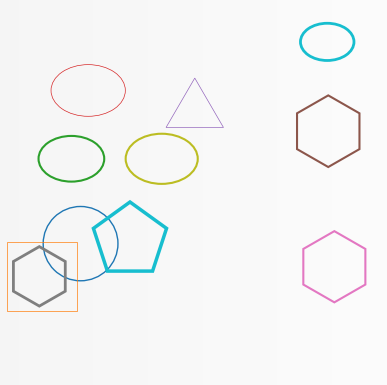[{"shape": "circle", "thickness": 1, "radius": 0.48, "center": [0.208, 0.367]}, {"shape": "square", "thickness": 0.5, "radius": 0.45, "center": [0.108, 0.281]}, {"shape": "oval", "thickness": 1.5, "radius": 0.42, "center": [0.184, 0.588]}, {"shape": "oval", "thickness": 0.5, "radius": 0.48, "center": [0.228, 0.765]}, {"shape": "triangle", "thickness": 0.5, "radius": 0.43, "center": [0.503, 0.712]}, {"shape": "hexagon", "thickness": 1.5, "radius": 0.47, "center": [0.847, 0.659]}, {"shape": "hexagon", "thickness": 1.5, "radius": 0.46, "center": [0.863, 0.307]}, {"shape": "hexagon", "thickness": 2, "radius": 0.39, "center": [0.102, 0.282]}, {"shape": "oval", "thickness": 1.5, "radius": 0.47, "center": [0.417, 0.588]}, {"shape": "oval", "thickness": 2, "radius": 0.35, "center": [0.844, 0.891]}, {"shape": "pentagon", "thickness": 2.5, "radius": 0.5, "center": [0.335, 0.376]}]